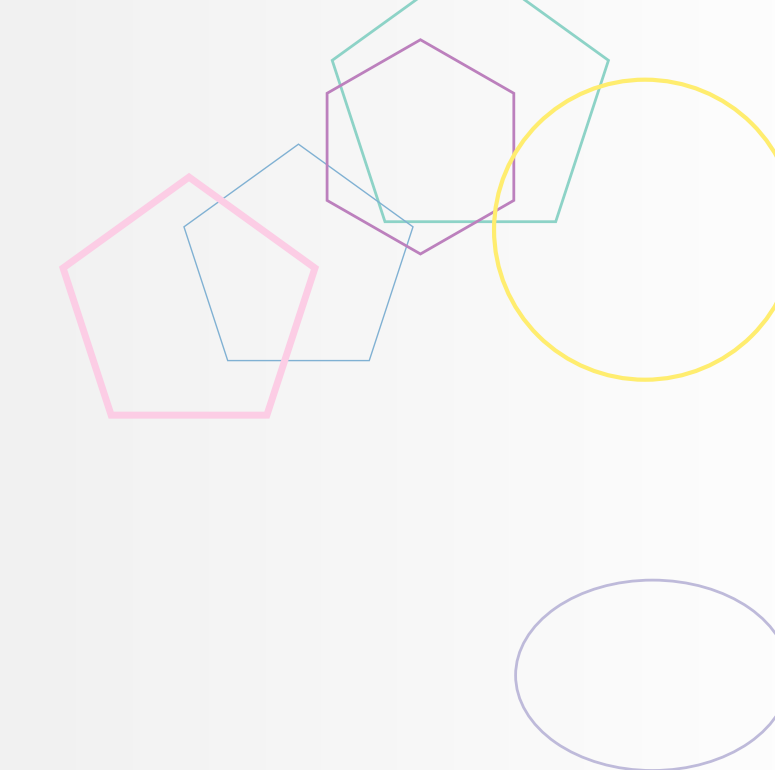[{"shape": "pentagon", "thickness": 1, "radius": 0.94, "center": [0.607, 0.864]}, {"shape": "oval", "thickness": 1, "radius": 0.88, "center": [0.842, 0.123]}, {"shape": "pentagon", "thickness": 0.5, "radius": 0.78, "center": [0.385, 0.657]}, {"shape": "pentagon", "thickness": 2.5, "radius": 0.85, "center": [0.244, 0.599]}, {"shape": "hexagon", "thickness": 1, "radius": 0.7, "center": [0.543, 0.809]}, {"shape": "circle", "thickness": 1.5, "radius": 0.97, "center": [0.832, 0.702]}]